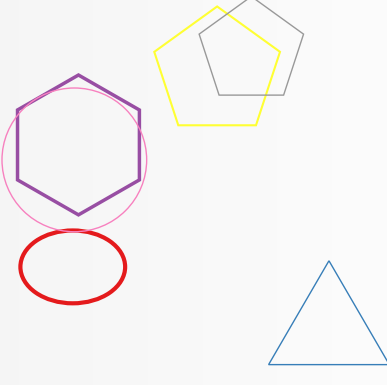[{"shape": "oval", "thickness": 3, "radius": 0.68, "center": [0.188, 0.307]}, {"shape": "triangle", "thickness": 1, "radius": 0.9, "center": [0.849, 0.143]}, {"shape": "hexagon", "thickness": 2.5, "radius": 0.91, "center": [0.202, 0.624]}, {"shape": "pentagon", "thickness": 1.5, "radius": 0.85, "center": [0.56, 0.813]}, {"shape": "circle", "thickness": 1, "radius": 0.93, "center": [0.192, 0.585]}, {"shape": "pentagon", "thickness": 1, "radius": 0.71, "center": [0.649, 0.868]}]